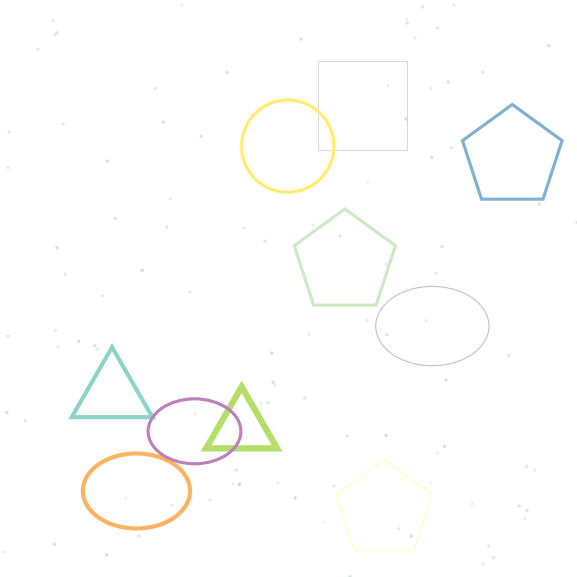[{"shape": "triangle", "thickness": 2, "radius": 0.4, "center": [0.194, 0.317]}, {"shape": "pentagon", "thickness": 0.5, "radius": 0.44, "center": [0.665, 0.116]}, {"shape": "oval", "thickness": 0.5, "radius": 0.49, "center": [0.749, 0.434]}, {"shape": "pentagon", "thickness": 1.5, "radius": 0.45, "center": [0.887, 0.728]}, {"shape": "oval", "thickness": 2, "radius": 0.46, "center": [0.236, 0.149]}, {"shape": "triangle", "thickness": 3, "radius": 0.36, "center": [0.418, 0.258]}, {"shape": "square", "thickness": 0.5, "radius": 0.39, "center": [0.628, 0.817]}, {"shape": "oval", "thickness": 1.5, "radius": 0.4, "center": [0.337, 0.252]}, {"shape": "pentagon", "thickness": 1.5, "radius": 0.46, "center": [0.597, 0.545]}, {"shape": "circle", "thickness": 1.5, "radius": 0.4, "center": [0.498, 0.746]}]